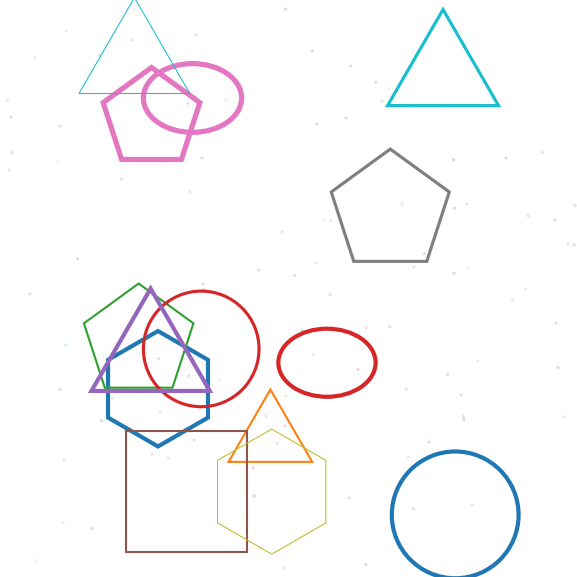[{"shape": "circle", "thickness": 2, "radius": 0.55, "center": [0.788, 0.108]}, {"shape": "hexagon", "thickness": 2, "radius": 0.5, "center": [0.274, 0.326]}, {"shape": "triangle", "thickness": 1, "radius": 0.42, "center": [0.468, 0.241]}, {"shape": "pentagon", "thickness": 1, "radius": 0.5, "center": [0.24, 0.408]}, {"shape": "circle", "thickness": 1.5, "radius": 0.5, "center": [0.348, 0.395]}, {"shape": "oval", "thickness": 2, "radius": 0.42, "center": [0.566, 0.371]}, {"shape": "triangle", "thickness": 2, "radius": 0.59, "center": [0.261, 0.381]}, {"shape": "square", "thickness": 1, "radius": 0.52, "center": [0.323, 0.148]}, {"shape": "oval", "thickness": 2.5, "radius": 0.43, "center": [0.333, 0.829]}, {"shape": "pentagon", "thickness": 2.5, "radius": 0.44, "center": [0.262, 0.794]}, {"shape": "pentagon", "thickness": 1.5, "radius": 0.54, "center": [0.676, 0.633]}, {"shape": "hexagon", "thickness": 0.5, "radius": 0.54, "center": [0.47, 0.148]}, {"shape": "triangle", "thickness": 1.5, "radius": 0.55, "center": [0.767, 0.872]}, {"shape": "triangle", "thickness": 0.5, "radius": 0.55, "center": [0.233, 0.893]}]